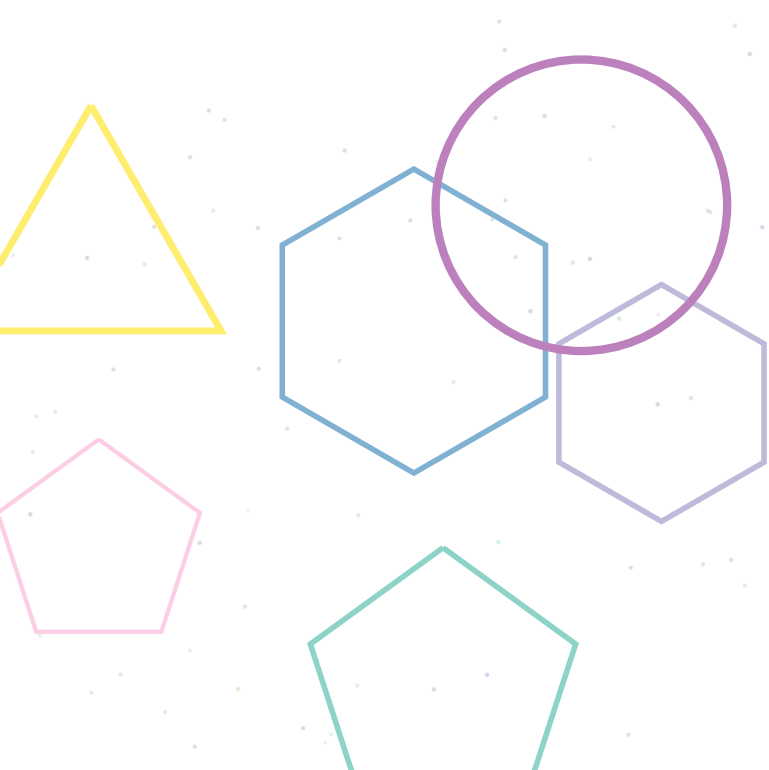[{"shape": "pentagon", "thickness": 2, "radius": 0.91, "center": [0.575, 0.108]}, {"shape": "hexagon", "thickness": 2, "radius": 0.77, "center": [0.859, 0.477]}, {"shape": "hexagon", "thickness": 2, "radius": 0.99, "center": [0.538, 0.583]}, {"shape": "pentagon", "thickness": 1.5, "radius": 0.69, "center": [0.128, 0.291]}, {"shape": "circle", "thickness": 3, "radius": 0.95, "center": [0.755, 0.733]}, {"shape": "triangle", "thickness": 2.5, "radius": 0.97, "center": [0.118, 0.668]}]